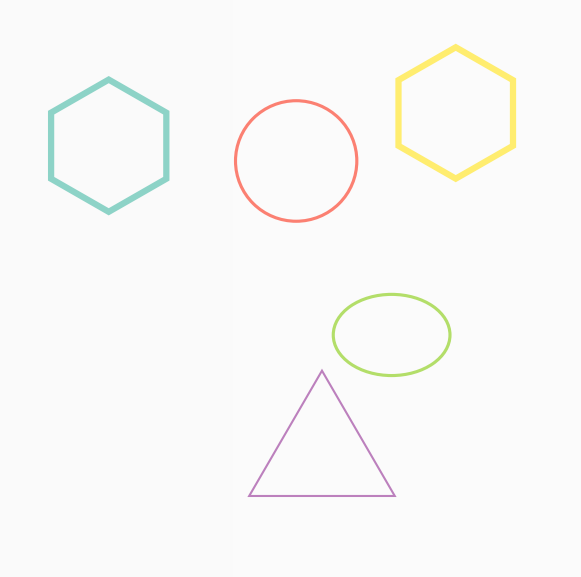[{"shape": "hexagon", "thickness": 3, "radius": 0.57, "center": [0.187, 0.747]}, {"shape": "circle", "thickness": 1.5, "radius": 0.52, "center": [0.51, 0.72]}, {"shape": "oval", "thickness": 1.5, "radius": 0.5, "center": [0.674, 0.419]}, {"shape": "triangle", "thickness": 1, "radius": 0.72, "center": [0.554, 0.213]}, {"shape": "hexagon", "thickness": 3, "radius": 0.57, "center": [0.784, 0.804]}]